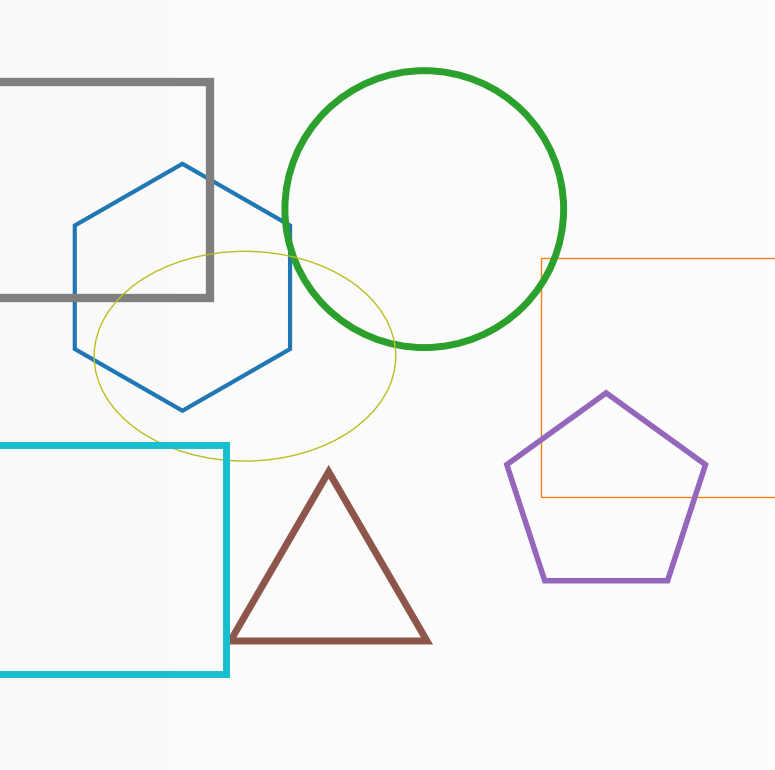[{"shape": "hexagon", "thickness": 1.5, "radius": 0.8, "center": [0.235, 0.627]}, {"shape": "square", "thickness": 0.5, "radius": 0.78, "center": [0.853, 0.51]}, {"shape": "circle", "thickness": 2.5, "radius": 0.9, "center": [0.547, 0.728]}, {"shape": "pentagon", "thickness": 2, "radius": 0.67, "center": [0.782, 0.355]}, {"shape": "triangle", "thickness": 2.5, "radius": 0.73, "center": [0.424, 0.241]}, {"shape": "square", "thickness": 3, "radius": 0.7, "center": [0.131, 0.753]}, {"shape": "oval", "thickness": 0.5, "radius": 0.97, "center": [0.316, 0.537]}, {"shape": "square", "thickness": 2.5, "radius": 0.74, "center": [0.143, 0.273]}]